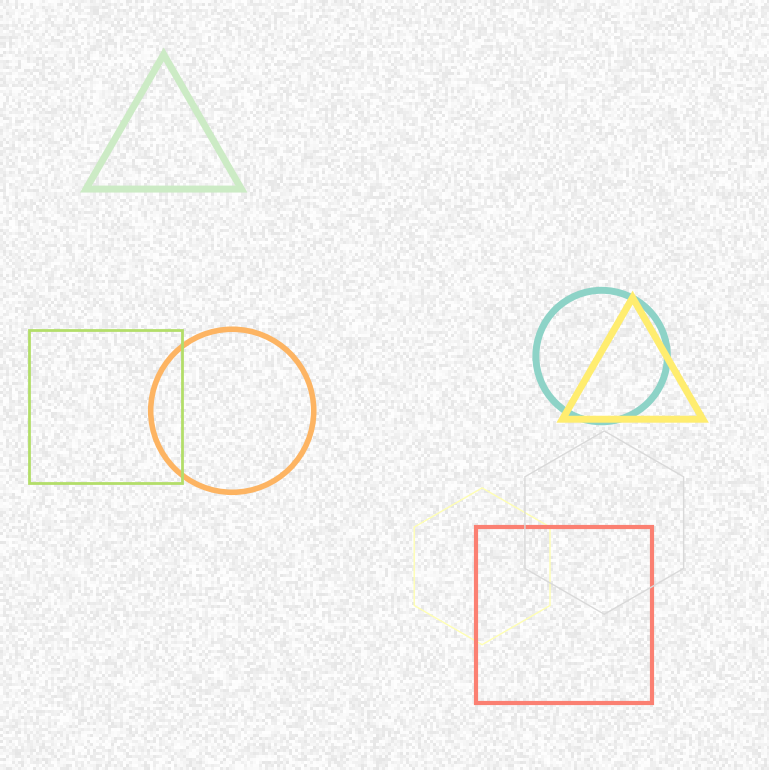[{"shape": "circle", "thickness": 2.5, "radius": 0.43, "center": [0.781, 0.538]}, {"shape": "hexagon", "thickness": 0.5, "radius": 0.51, "center": [0.626, 0.265]}, {"shape": "square", "thickness": 1.5, "radius": 0.57, "center": [0.732, 0.201]}, {"shape": "circle", "thickness": 2, "radius": 0.53, "center": [0.302, 0.467]}, {"shape": "square", "thickness": 1, "radius": 0.5, "center": [0.137, 0.472]}, {"shape": "hexagon", "thickness": 0.5, "radius": 0.6, "center": [0.785, 0.321]}, {"shape": "triangle", "thickness": 2.5, "radius": 0.58, "center": [0.213, 0.813]}, {"shape": "triangle", "thickness": 2.5, "radius": 0.53, "center": [0.822, 0.508]}]